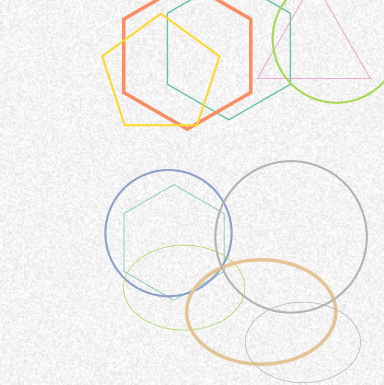[{"shape": "hexagon", "thickness": 0.5, "radius": 0.75, "center": [0.452, 0.37]}, {"shape": "hexagon", "thickness": 1, "radius": 0.92, "center": [0.595, 0.873]}, {"shape": "hexagon", "thickness": 2.5, "radius": 0.95, "center": [0.486, 0.855]}, {"shape": "circle", "thickness": 1.5, "radius": 0.82, "center": [0.438, 0.394]}, {"shape": "triangle", "thickness": 0.5, "radius": 0.85, "center": [0.815, 0.88]}, {"shape": "oval", "thickness": 0.5, "radius": 0.79, "center": [0.478, 0.253]}, {"shape": "circle", "thickness": 1.5, "radius": 0.83, "center": [0.874, 0.899]}, {"shape": "pentagon", "thickness": 1.5, "radius": 0.8, "center": [0.418, 0.804]}, {"shape": "oval", "thickness": 2.5, "radius": 0.97, "center": [0.679, 0.19]}, {"shape": "oval", "thickness": 0.5, "radius": 0.75, "center": [0.787, 0.111]}, {"shape": "circle", "thickness": 1.5, "radius": 0.98, "center": [0.756, 0.385]}]